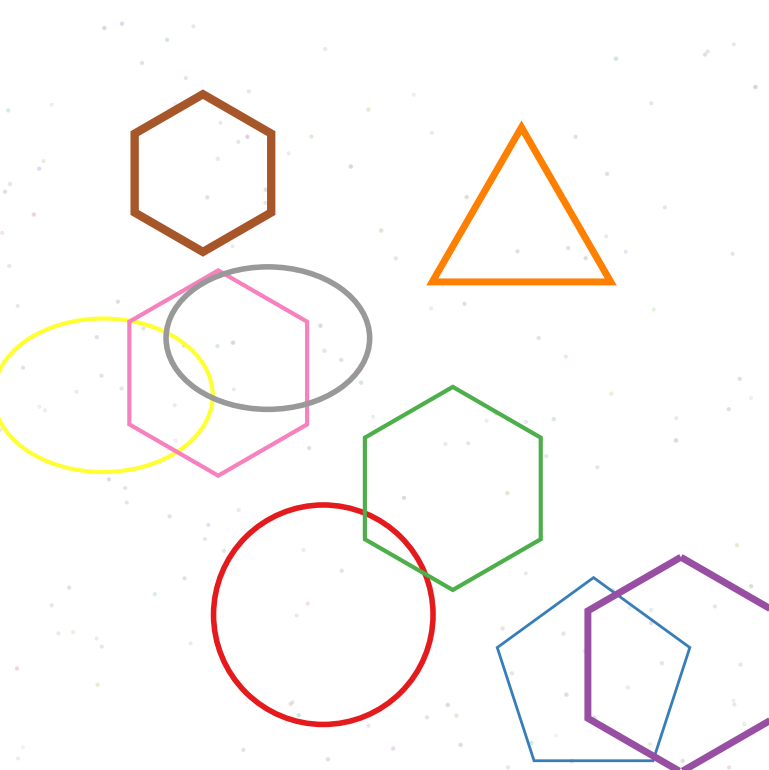[{"shape": "circle", "thickness": 2, "radius": 0.71, "center": [0.42, 0.202]}, {"shape": "pentagon", "thickness": 1, "radius": 0.66, "center": [0.771, 0.118]}, {"shape": "hexagon", "thickness": 1.5, "radius": 0.66, "center": [0.588, 0.366]}, {"shape": "hexagon", "thickness": 2.5, "radius": 0.7, "center": [0.884, 0.137]}, {"shape": "triangle", "thickness": 2.5, "radius": 0.67, "center": [0.677, 0.701]}, {"shape": "oval", "thickness": 1.5, "radius": 0.71, "center": [0.134, 0.487]}, {"shape": "hexagon", "thickness": 3, "radius": 0.51, "center": [0.264, 0.775]}, {"shape": "hexagon", "thickness": 1.5, "radius": 0.67, "center": [0.283, 0.516]}, {"shape": "oval", "thickness": 2, "radius": 0.66, "center": [0.348, 0.561]}]